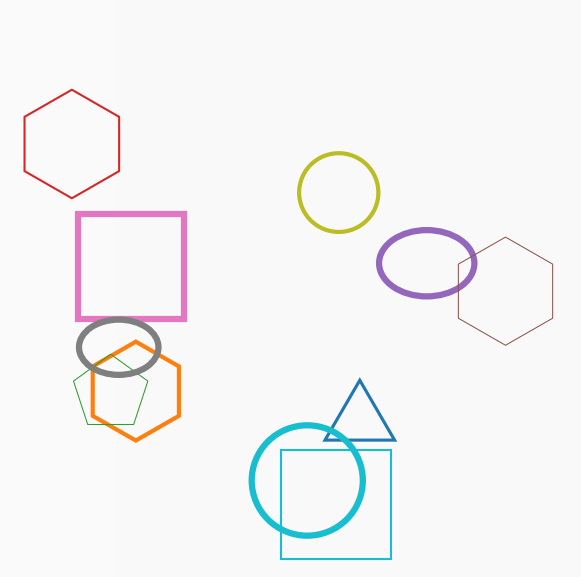[{"shape": "triangle", "thickness": 1.5, "radius": 0.35, "center": [0.619, 0.272]}, {"shape": "hexagon", "thickness": 2, "radius": 0.43, "center": [0.234, 0.322]}, {"shape": "pentagon", "thickness": 0.5, "radius": 0.34, "center": [0.19, 0.318]}, {"shape": "hexagon", "thickness": 1, "radius": 0.47, "center": [0.124, 0.75]}, {"shape": "oval", "thickness": 3, "radius": 0.41, "center": [0.734, 0.543]}, {"shape": "hexagon", "thickness": 0.5, "radius": 0.47, "center": [0.87, 0.495]}, {"shape": "square", "thickness": 3, "radius": 0.46, "center": [0.226, 0.538]}, {"shape": "oval", "thickness": 3, "radius": 0.34, "center": [0.204, 0.398]}, {"shape": "circle", "thickness": 2, "radius": 0.34, "center": [0.583, 0.666]}, {"shape": "square", "thickness": 1, "radius": 0.47, "center": [0.578, 0.126]}, {"shape": "circle", "thickness": 3, "radius": 0.48, "center": [0.529, 0.167]}]